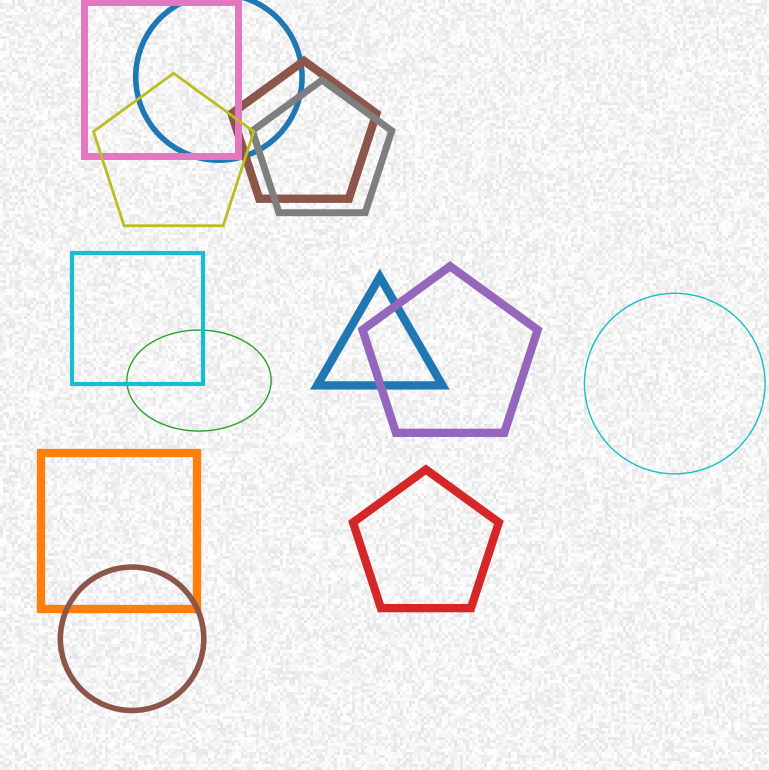[{"shape": "circle", "thickness": 2, "radius": 0.54, "center": [0.284, 0.9]}, {"shape": "triangle", "thickness": 3, "radius": 0.47, "center": [0.493, 0.546]}, {"shape": "square", "thickness": 3, "radius": 0.51, "center": [0.154, 0.31]}, {"shape": "oval", "thickness": 0.5, "radius": 0.47, "center": [0.258, 0.506]}, {"shape": "pentagon", "thickness": 3, "radius": 0.5, "center": [0.553, 0.291]}, {"shape": "pentagon", "thickness": 3, "radius": 0.6, "center": [0.585, 0.535]}, {"shape": "pentagon", "thickness": 3, "radius": 0.49, "center": [0.395, 0.822]}, {"shape": "circle", "thickness": 2, "radius": 0.47, "center": [0.172, 0.17]}, {"shape": "square", "thickness": 2.5, "radius": 0.5, "center": [0.209, 0.897]}, {"shape": "pentagon", "thickness": 2.5, "radius": 0.48, "center": [0.418, 0.801]}, {"shape": "pentagon", "thickness": 1, "radius": 0.55, "center": [0.225, 0.795]}, {"shape": "circle", "thickness": 0.5, "radius": 0.59, "center": [0.876, 0.502]}, {"shape": "square", "thickness": 1.5, "radius": 0.42, "center": [0.179, 0.587]}]